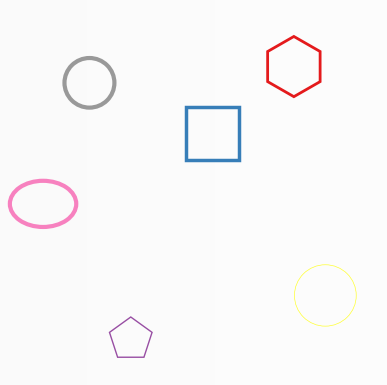[{"shape": "hexagon", "thickness": 2, "radius": 0.39, "center": [0.758, 0.827]}, {"shape": "square", "thickness": 2.5, "radius": 0.35, "center": [0.548, 0.654]}, {"shape": "pentagon", "thickness": 1, "radius": 0.29, "center": [0.337, 0.119]}, {"shape": "circle", "thickness": 0.5, "radius": 0.4, "center": [0.84, 0.233]}, {"shape": "oval", "thickness": 3, "radius": 0.43, "center": [0.111, 0.47]}, {"shape": "circle", "thickness": 3, "radius": 0.32, "center": [0.231, 0.785]}]